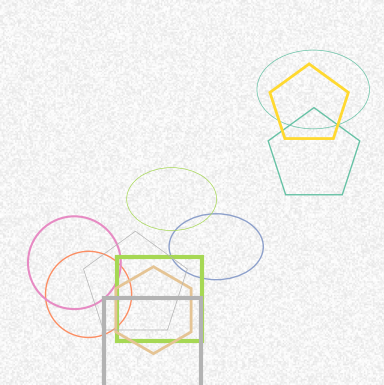[{"shape": "pentagon", "thickness": 1, "radius": 0.63, "center": [0.816, 0.595]}, {"shape": "oval", "thickness": 0.5, "radius": 0.73, "center": [0.814, 0.768]}, {"shape": "circle", "thickness": 1, "radius": 0.56, "center": [0.23, 0.235]}, {"shape": "oval", "thickness": 1, "radius": 0.61, "center": [0.562, 0.359]}, {"shape": "circle", "thickness": 1.5, "radius": 0.6, "center": [0.193, 0.318]}, {"shape": "oval", "thickness": 0.5, "radius": 0.58, "center": [0.446, 0.483]}, {"shape": "square", "thickness": 3, "radius": 0.55, "center": [0.414, 0.224]}, {"shape": "pentagon", "thickness": 2, "radius": 0.54, "center": [0.803, 0.727]}, {"shape": "hexagon", "thickness": 2, "radius": 0.56, "center": [0.399, 0.194]}, {"shape": "pentagon", "thickness": 0.5, "radius": 0.71, "center": [0.352, 0.258]}, {"shape": "square", "thickness": 3, "radius": 0.63, "center": [0.395, 0.101]}]